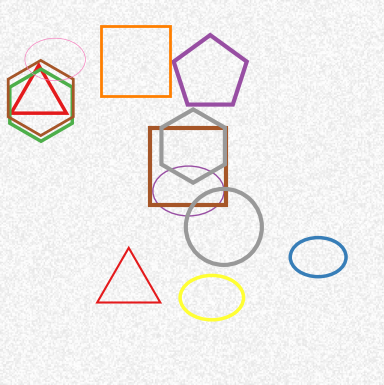[{"shape": "triangle", "thickness": 2.5, "radius": 0.41, "center": [0.101, 0.747]}, {"shape": "triangle", "thickness": 1.5, "radius": 0.47, "center": [0.334, 0.262]}, {"shape": "oval", "thickness": 2.5, "radius": 0.36, "center": [0.826, 0.332]}, {"shape": "hexagon", "thickness": 2.5, "radius": 0.47, "center": [0.107, 0.727]}, {"shape": "pentagon", "thickness": 3, "radius": 0.5, "center": [0.546, 0.809]}, {"shape": "oval", "thickness": 1, "radius": 0.46, "center": [0.49, 0.504]}, {"shape": "square", "thickness": 2, "radius": 0.45, "center": [0.352, 0.841]}, {"shape": "oval", "thickness": 2.5, "radius": 0.41, "center": [0.55, 0.227]}, {"shape": "hexagon", "thickness": 2, "radius": 0.49, "center": [0.106, 0.746]}, {"shape": "square", "thickness": 3, "radius": 0.5, "center": [0.488, 0.568]}, {"shape": "oval", "thickness": 0.5, "radius": 0.39, "center": [0.143, 0.846]}, {"shape": "hexagon", "thickness": 3, "radius": 0.48, "center": [0.502, 0.621]}, {"shape": "circle", "thickness": 3, "radius": 0.49, "center": [0.581, 0.411]}]